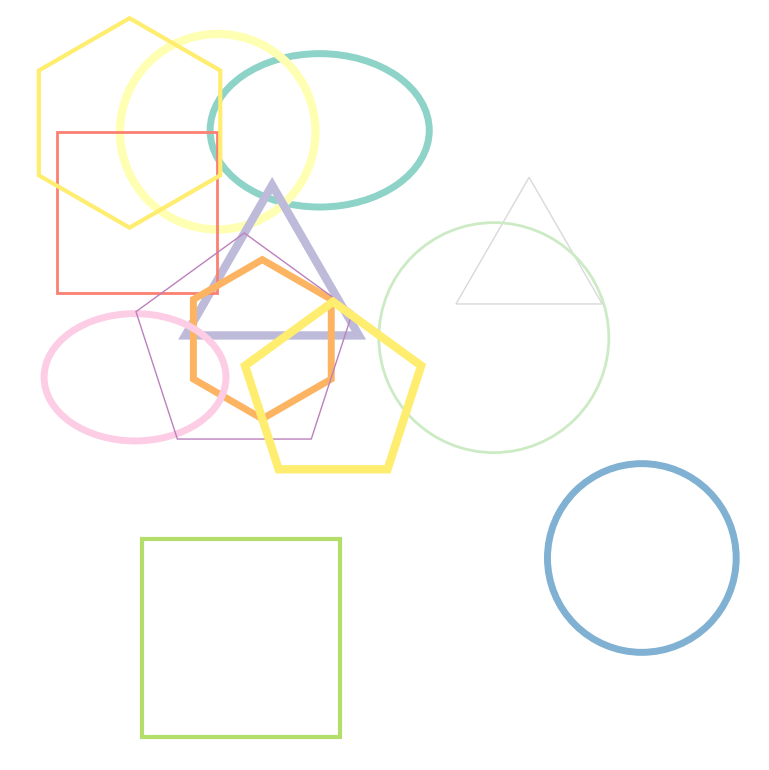[{"shape": "oval", "thickness": 2.5, "radius": 0.71, "center": [0.415, 0.831]}, {"shape": "circle", "thickness": 3, "radius": 0.63, "center": [0.283, 0.829]}, {"shape": "triangle", "thickness": 3, "radius": 0.65, "center": [0.353, 0.629]}, {"shape": "square", "thickness": 1, "radius": 0.52, "center": [0.178, 0.724]}, {"shape": "circle", "thickness": 2.5, "radius": 0.61, "center": [0.834, 0.275]}, {"shape": "hexagon", "thickness": 2.5, "radius": 0.52, "center": [0.341, 0.559]}, {"shape": "square", "thickness": 1.5, "radius": 0.64, "center": [0.314, 0.171]}, {"shape": "oval", "thickness": 2.5, "radius": 0.59, "center": [0.175, 0.51]}, {"shape": "triangle", "thickness": 0.5, "radius": 0.55, "center": [0.687, 0.66]}, {"shape": "pentagon", "thickness": 0.5, "radius": 0.74, "center": [0.317, 0.549]}, {"shape": "circle", "thickness": 1, "radius": 0.75, "center": [0.641, 0.562]}, {"shape": "pentagon", "thickness": 3, "radius": 0.6, "center": [0.433, 0.488]}, {"shape": "hexagon", "thickness": 1.5, "radius": 0.68, "center": [0.168, 0.84]}]